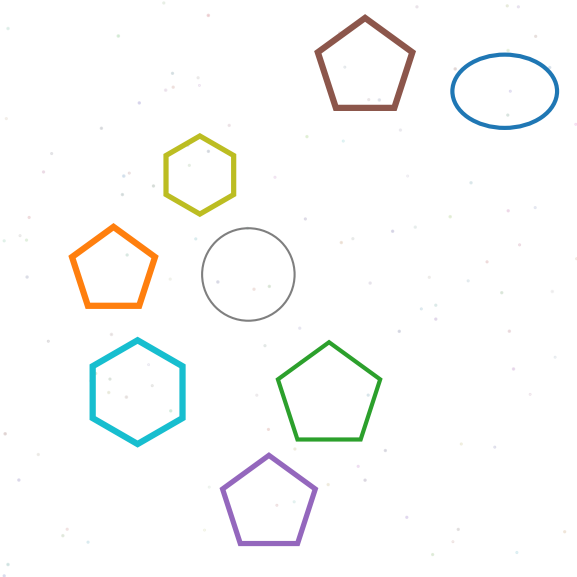[{"shape": "oval", "thickness": 2, "radius": 0.45, "center": [0.874, 0.841]}, {"shape": "pentagon", "thickness": 3, "radius": 0.38, "center": [0.197, 0.531]}, {"shape": "pentagon", "thickness": 2, "radius": 0.47, "center": [0.57, 0.313]}, {"shape": "pentagon", "thickness": 2.5, "radius": 0.42, "center": [0.466, 0.126]}, {"shape": "pentagon", "thickness": 3, "radius": 0.43, "center": [0.632, 0.882]}, {"shape": "circle", "thickness": 1, "radius": 0.4, "center": [0.43, 0.524]}, {"shape": "hexagon", "thickness": 2.5, "radius": 0.34, "center": [0.346, 0.696]}, {"shape": "hexagon", "thickness": 3, "radius": 0.45, "center": [0.238, 0.32]}]